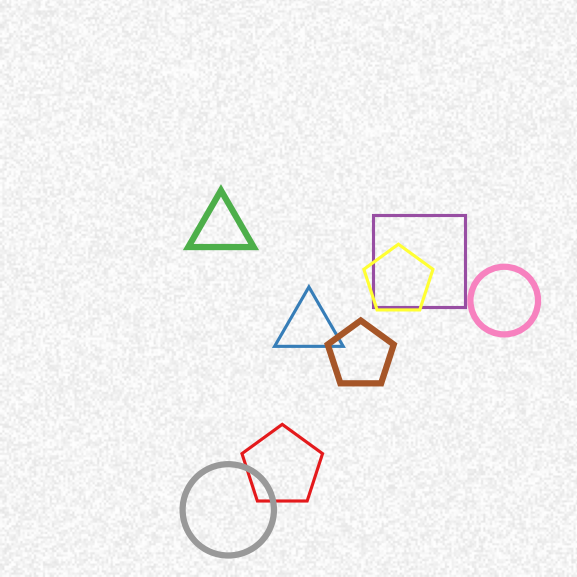[{"shape": "pentagon", "thickness": 1.5, "radius": 0.37, "center": [0.489, 0.191]}, {"shape": "triangle", "thickness": 1.5, "radius": 0.34, "center": [0.535, 0.434]}, {"shape": "triangle", "thickness": 3, "radius": 0.33, "center": [0.383, 0.604]}, {"shape": "square", "thickness": 1.5, "radius": 0.4, "center": [0.726, 0.547]}, {"shape": "pentagon", "thickness": 1.5, "radius": 0.31, "center": [0.69, 0.513]}, {"shape": "pentagon", "thickness": 3, "radius": 0.3, "center": [0.625, 0.384]}, {"shape": "circle", "thickness": 3, "radius": 0.29, "center": [0.873, 0.479]}, {"shape": "circle", "thickness": 3, "radius": 0.4, "center": [0.395, 0.116]}]